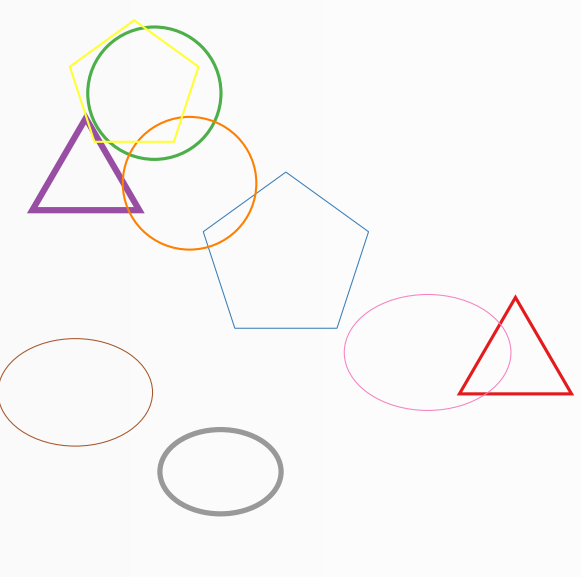[{"shape": "triangle", "thickness": 1.5, "radius": 0.56, "center": [0.887, 0.373]}, {"shape": "pentagon", "thickness": 0.5, "radius": 0.75, "center": [0.492, 0.552]}, {"shape": "circle", "thickness": 1.5, "radius": 0.57, "center": [0.266, 0.838]}, {"shape": "triangle", "thickness": 3, "radius": 0.53, "center": [0.148, 0.688]}, {"shape": "circle", "thickness": 1, "radius": 0.57, "center": [0.326, 0.682]}, {"shape": "pentagon", "thickness": 1, "radius": 0.58, "center": [0.231, 0.848]}, {"shape": "oval", "thickness": 0.5, "radius": 0.66, "center": [0.13, 0.32]}, {"shape": "oval", "thickness": 0.5, "radius": 0.72, "center": [0.736, 0.389]}, {"shape": "oval", "thickness": 2.5, "radius": 0.52, "center": [0.379, 0.182]}]